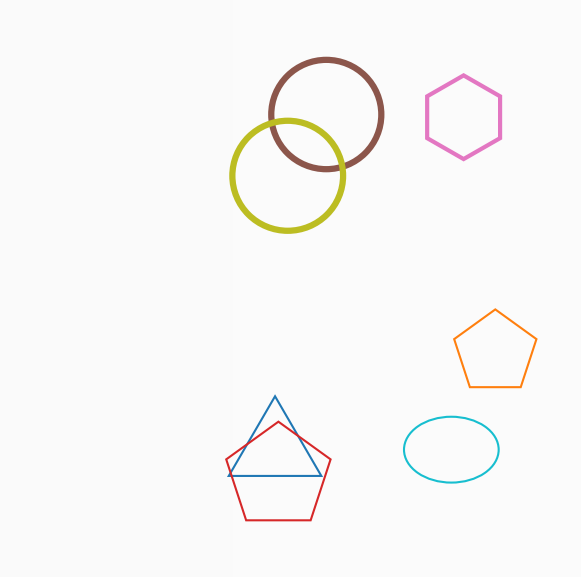[{"shape": "triangle", "thickness": 1, "radius": 0.46, "center": [0.473, 0.221]}, {"shape": "pentagon", "thickness": 1, "radius": 0.37, "center": [0.852, 0.389]}, {"shape": "pentagon", "thickness": 1, "radius": 0.47, "center": [0.479, 0.175]}, {"shape": "circle", "thickness": 3, "radius": 0.47, "center": [0.561, 0.801]}, {"shape": "hexagon", "thickness": 2, "radius": 0.36, "center": [0.798, 0.796]}, {"shape": "circle", "thickness": 3, "radius": 0.48, "center": [0.495, 0.695]}, {"shape": "oval", "thickness": 1, "radius": 0.41, "center": [0.776, 0.22]}]